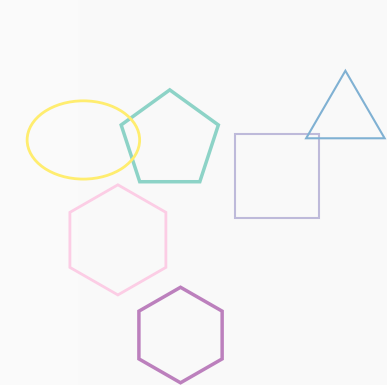[{"shape": "pentagon", "thickness": 2.5, "radius": 0.66, "center": [0.438, 0.635]}, {"shape": "square", "thickness": 1.5, "radius": 0.55, "center": [0.715, 0.542]}, {"shape": "triangle", "thickness": 1.5, "radius": 0.58, "center": [0.891, 0.699]}, {"shape": "hexagon", "thickness": 2, "radius": 0.72, "center": [0.304, 0.377]}, {"shape": "hexagon", "thickness": 2.5, "radius": 0.62, "center": [0.466, 0.13]}, {"shape": "oval", "thickness": 2, "radius": 0.73, "center": [0.215, 0.636]}]